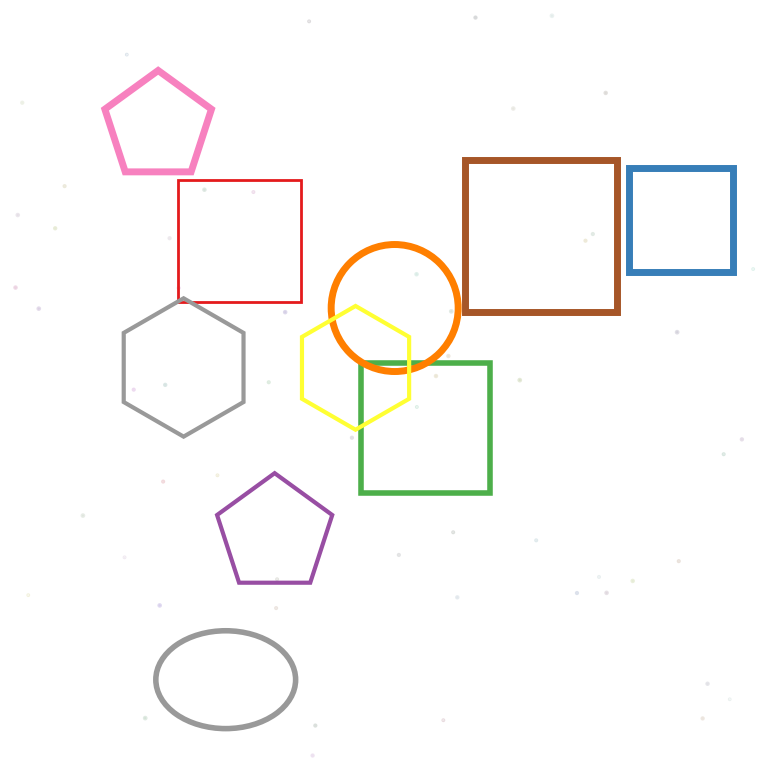[{"shape": "square", "thickness": 1, "radius": 0.4, "center": [0.311, 0.687]}, {"shape": "square", "thickness": 2.5, "radius": 0.34, "center": [0.884, 0.714]}, {"shape": "square", "thickness": 2, "radius": 0.42, "center": [0.553, 0.444]}, {"shape": "pentagon", "thickness": 1.5, "radius": 0.39, "center": [0.357, 0.307]}, {"shape": "circle", "thickness": 2.5, "radius": 0.41, "center": [0.513, 0.6]}, {"shape": "hexagon", "thickness": 1.5, "radius": 0.4, "center": [0.462, 0.522]}, {"shape": "square", "thickness": 2.5, "radius": 0.49, "center": [0.702, 0.694]}, {"shape": "pentagon", "thickness": 2.5, "radius": 0.36, "center": [0.205, 0.836]}, {"shape": "hexagon", "thickness": 1.5, "radius": 0.45, "center": [0.238, 0.523]}, {"shape": "oval", "thickness": 2, "radius": 0.45, "center": [0.293, 0.117]}]